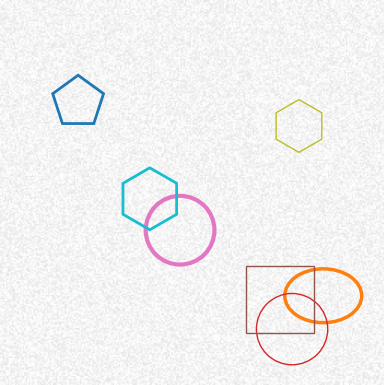[{"shape": "pentagon", "thickness": 2, "radius": 0.35, "center": [0.203, 0.735]}, {"shape": "oval", "thickness": 2.5, "radius": 0.5, "center": [0.84, 0.232]}, {"shape": "circle", "thickness": 1, "radius": 0.46, "center": [0.759, 0.145]}, {"shape": "square", "thickness": 1, "radius": 0.44, "center": [0.727, 0.222]}, {"shape": "circle", "thickness": 3, "radius": 0.45, "center": [0.468, 0.402]}, {"shape": "hexagon", "thickness": 1, "radius": 0.34, "center": [0.777, 0.673]}, {"shape": "hexagon", "thickness": 2, "radius": 0.4, "center": [0.389, 0.484]}]